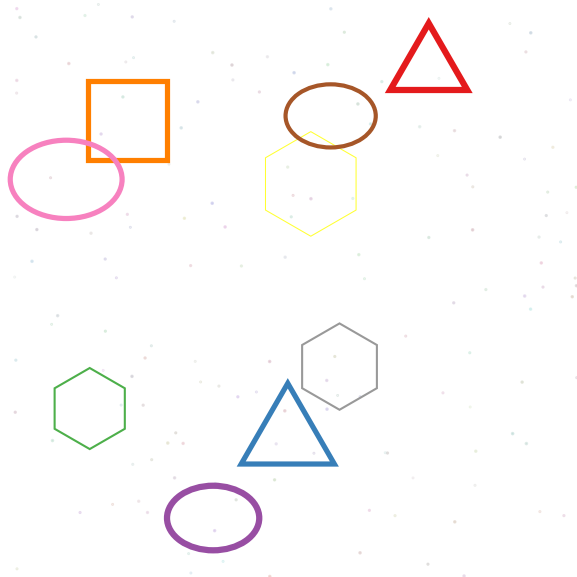[{"shape": "triangle", "thickness": 3, "radius": 0.39, "center": [0.742, 0.882]}, {"shape": "triangle", "thickness": 2.5, "radius": 0.47, "center": [0.498, 0.242]}, {"shape": "hexagon", "thickness": 1, "radius": 0.35, "center": [0.155, 0.292]}, {"shape": "oval", "thickness": 3, "radius": 0.4, "center": [0.369, 0.102]}, {"shape": "square", "thickness": 2.5, "radius": 0.34, "center": [0.221, 0.79]}, {"shape": "hexagon", "thickness": 0.5, "radius": 0.45, "center": [0.538, 0.681]}, {"shape": "oval", "thickness": 2, "radius": 0.39, "center": [0.573, 0.798]}, {"shape": "oval", "thickness": 2.5, "radius": 0.48, "center": [0.115, 0.689]}, {"shape": "hexagon", "thickness": 1, "radius": 0.37, "center": [0.588, 0.364]}]